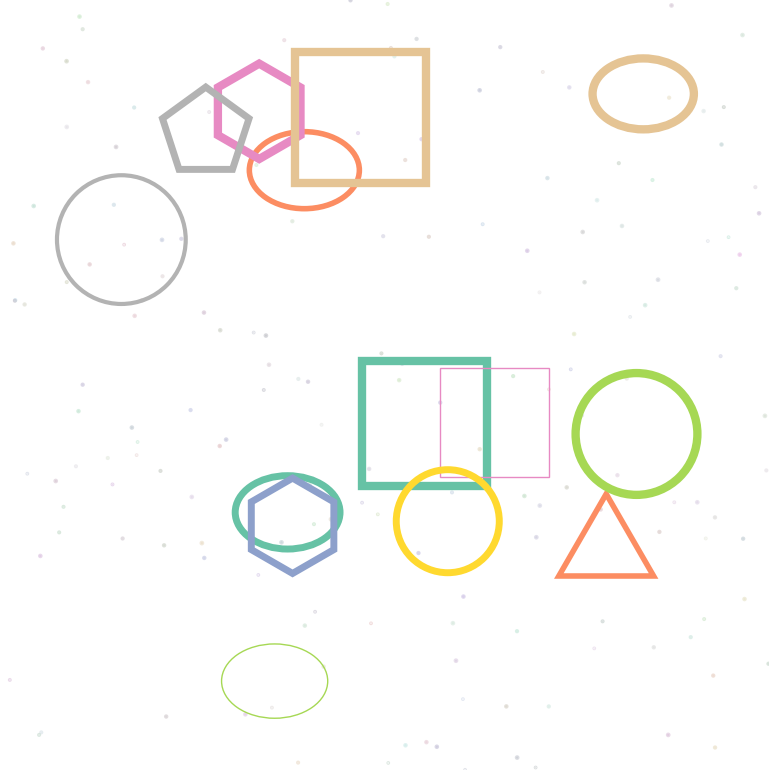[{"shape": "square", "thickness": 3, "radius": 0.41, "center": [0.551, 0.45]}, {"shape": "oval", "thickness": 2.5, "radius": 0.34, "center": [0.374, 0.335]}, {"shape": "oval", "thickness": 2, "radius": 0.36, "center": [0.395, 0.779]}, {"shape": "triangle", "thickness": 2, "radius": 0.36, "center": [0.787, 0.287]}, {"shape": "hexagon", "thickness": 2.5, "radius": 0.31, "center": [0.38, 0.317]}, {"shape": "hexagon", "thickness": 3, "radius": 0.31, "center": [0.337, 0.855]}, {"shape": "square", "thickness": 0.5, "radius": 0.35, "center": [0.642, 0.451]}, {"shape": "oval", "thickness": 0.5, "radius": 0.34, "center": [0.357, 0.115]}, {"shape": "circle", "thickness": 3, "radius": 0.4, "center": [0.827, 0.436]}, {"shape": "circle", "thickness": 2.5, "radius": 0.33, "center": [0.582, 0.323]}, {"shape": "square", "thickness": 3, "radius": 0.42, "center": [0.468, 0.847]}, {"shape": "oval", "thickness": 3, "radius": 0.33, "center": [0.835, 0.878]}, {"shape": "circle", "thickness": 1.5, "radius": 0.42, "center": [0.158, 0.689]}, {"shape": "pentagon", "thickness": 2.5, "radius": 0.3, "center": [0.267, 0.828]}]